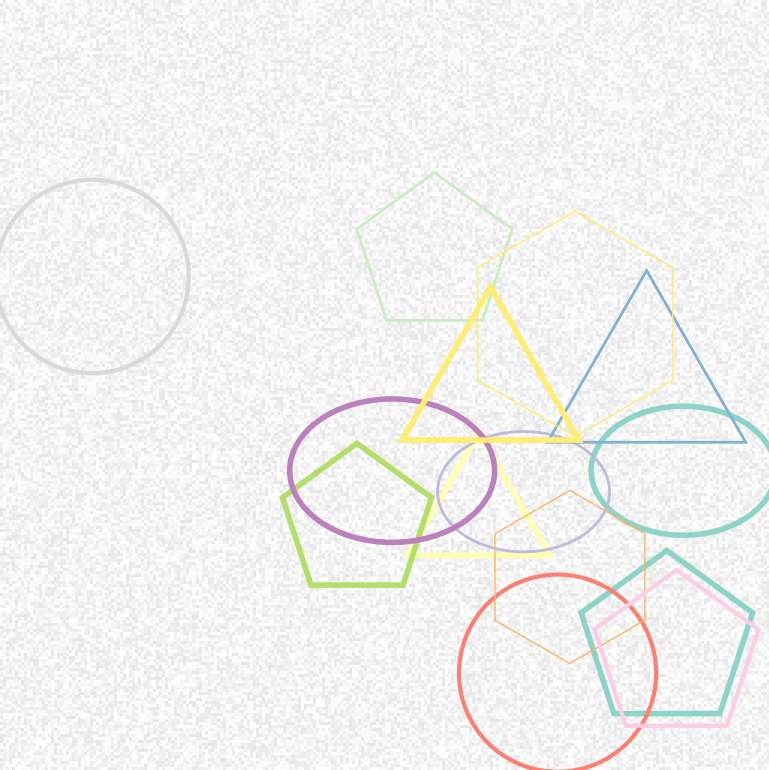[{"shape": "pentagon", "thickness": 2, "radius": 0.59, "center": [0.866, 0.168]}, {"shape": "oval", "thickness": 2, "radius": 0.6, "center": [0.887, 0.389]}, {"shape": "triangle", "thickness": 2, "radius": 0.53, "center": [0.622, 0.332]}, {"shape": "oval", "thickness": 1, "radius": 0.56, "center": [0.68, 0.361]}, {"shape": "circle", "thickness": 1.5, "radius": 0.64, "center": [0.724, 0.126]}, {"shape": "triangle", "thickness": 1, "radius": 0.74, "center": [0.84, 0.5]}, {"shape": "hexagon", "thickness": 0.5, "radius": 0.56, "center": [0.74, 0.251]}, {"shape": "pentagon", "thickness": 2, "radius": 0.51, "center": [0.464, 0.322]}, {"shape": "pentagon", "thickness": 1.5, "radius": 0.56, "center": [0.879, 0.148]}, {"shape": "circle", "thickness": 1.5, "radius": 0.63, "center": [0.12, 0.641]}, {"shape": "oval", "thickness": 2, "radius": 0.67, "center": [0.509, 0.389]}, {"shape": "pentagon", "thickness": 1, "radius": 0.53, "center": [0.564, 0.67]}, {"shape": "triangle", "thickness": 2, "radius": 0.66, "center": [0.637, 0.495]}, {"shape": "hexagon", "thickness": 0.5, "radius": 0.73, "center": [0.747, 0.579]}]